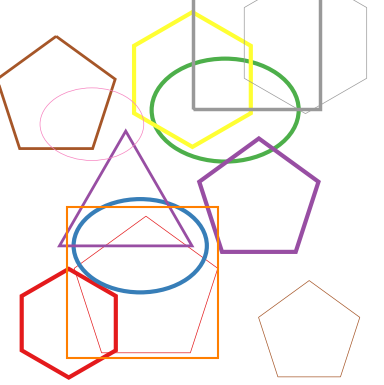[{"shape": "hexagon", "thickness": 3, "radius": 0.71, "center": [0.179, 0.161]}, {"shape": "pentagon", "thickness": 0.5, "radius": 0.98, "center": [0.379, 0.242]}, {"shape": "oval", "thickness": 3, "radius": 0.87, "center": [0.364, 0.362]}, {"shape": "oval", "thickness": 3, "radius": 0.95, "center": [0.585, 0.714]}, {"shape": "pentagon", "thickness": 3, "radius": 0.81, "center": [0.672, 0.478]}, {"shape": "triangle", "thickness": 2, "radius": 0.99, "center": [0.327, 0.461]}, {"shape": "square", "thickness": 1.5, "radius": 0.98, "center": [0.37, 0.266]}, {"shape": "hexagon", "thickness": 3, "radius": 0.88, "center": [0.5, 0.793]}, {"shape": "pentagon", "thickness": 0.5, "radius": 0.69, "center": [0.803, 0.133]}, {"shape": "pentagon", "thickness": 2, "radius": 0.81, "center": [0.146, 0.745]}, {"shape": "oval", "thickness": 0.5, "radius": 0.67, "center": [0.239, 0.677]}, {"shape": "hexagon", "thickness": 0.5, "radius": 0.92, "center": [0.793, 0.889]}, {"shape": "square", "thickness": 2.5, "radius": 0.82, "center": [0.666, 0.882]}]